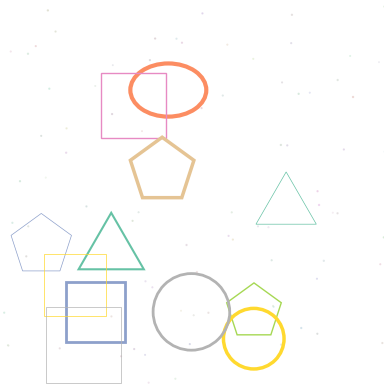[{"shape": "triangle", "thickness": 1.5, "radius": 0.49, "center": [0.289, 0.349]}, {"shape": "triangle", "thickness": 0.5, "radius": 0.45, "center": [0.743, 0.463]}, {"shape": "oval", "thickness": 3, "radius": 0.49, "center": [0.437, 0.766]}, {"shape": "pentagon", "thickness": 0.5, "radius": 0.41, "center": [0.107, 0.363]}, {"shape": "square", "thickness": 2, "radius": 0.39, "center": [0.248, 0.19]}, {"shape": "square", "thickness": 1, "radius": 0.42, "center": [0.348, 0.725]}, {"shape": "pentagon", "thickness": 1, "radius": 0.37, "center": [0.66, 0.191]}, {"shape": "circle", "thickness": 2.5, "radius": 0.39, "center": [0.659, 0.12]}, {"shape": "square", "thickness": 0.5, "radius": 0.4, "center": [0.195, 0.259]}, {"shape": "pentagon", "thickness": 2.5, "radius": 0.43, "center": [0.421, 0.557]}, {"shape": "square", "thickness": 0.5, "radius": 0.49, "center": [0.217, 0.103]}, {"shape": "circle", "thickness": 2, "radius": 0.5, "center": [0.497, 0.19]}]